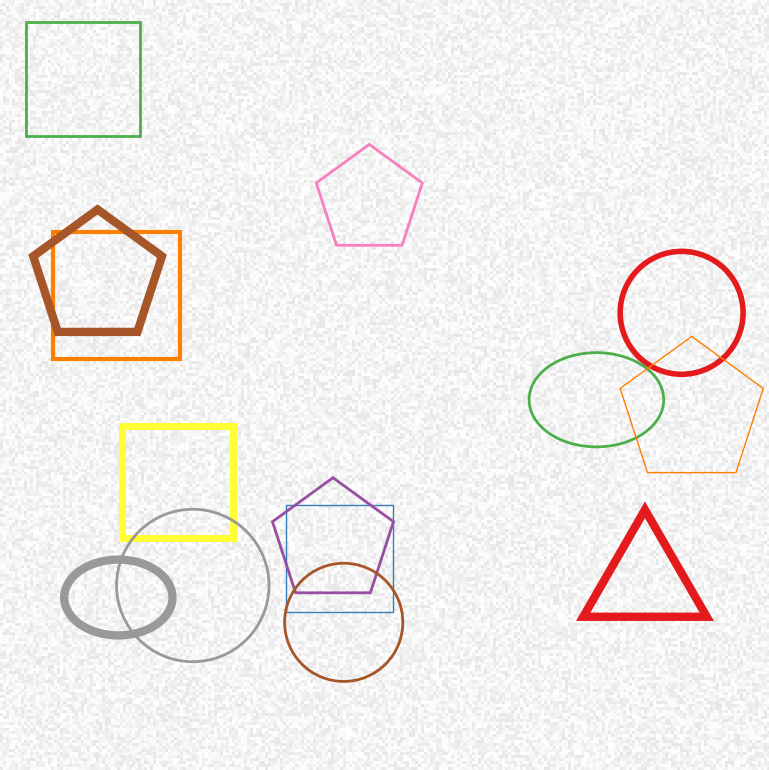[{"shape": "triangle", "thickness": 3, "radius": 0.46, "center": [0.838, 0.245]}, {"shape": "circle", "thickness": 2, "radius": 0.4, "center": [0.885, 0.594]}, {"shape": "square", "thickness": 0.5, "radius": 0.35, "center": [0.441, 0.275]}, {"shape": "oval", "thickness": 1, "radius": 0.44, "center": [0.775, 0.481]}, {"shape": "square", "thickness": 1, "radius": 0.37, "center": [0.107, 0.898]}, {"shape": "pentagon", "thickness": 1, "radius": 0.41, "center": [0.432, 0.297]}, {"shape": "square", "thickness": 1.5, "radius": 0.41, "center": [0.151, 0.616]}, {"shape": "pentagon", "thickness": 0.5, "radius": 0.49, "center": [0.898, 0.465]}, {"shape": "square", "thickness": 2.5, "radius": 0.36, "center": [0.23, 0.374]}, {"shape": "pentagon", "thickness": 3, "radius": 0.44, "center": [0.127, 0.64]}, {"shape": "circle", "thickness": 1, "radius": 0.38, "center": [0.446, 0.192]}, {"shape": "pentagon", "thickness": 1, "radius": 0.36, "center": [0.48, 0.74]}, {"shape": "circle", "thickness": 1, "radius": 0.5, "center": [0.25, 0.24]}, {"shape": "oval", "thickness": 3, "radius": 0.35, "center": [0.154, 0.224]}]